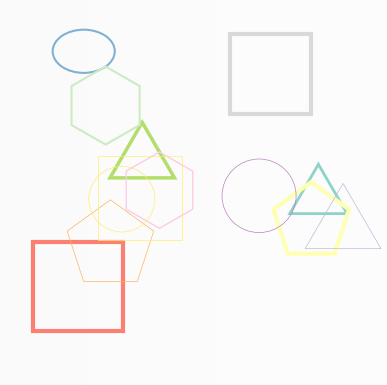[{"shape": "triangle", "thickness": 2, "radius": 0.43, "center": [0.822, 0.488]}, {"shape": "pentagon", "thickness": 3, "radius": 0.51, "center": [0.803, 0.424]}, {"shape": "triangle", "thickness": 0.5, "radius": 0.57, "center": [0.885, 0.411]}, {"shape": "square", "thickness": 3, "radius": 0.58, "center": [0.201, 0.255]}, {"shape": "oval", "thickness": 1.5, "radius": 0.4, "center": [0.216, 0.867]}, {"shape": "pentagon", "thickness": 0.5, "radius": 0.59, "center": [0.285, 0.363]}, {"shape": "triangle", "thickness": 2.5, "radius": 0.48, "center": [0.367, 0.586]}, {"shape": "hexagon", "thickness": 1, "radius": 0.5, "center": [0.411, 0.506]}, {"shape": "square", "thickness": 3, "radius": 0.52, "center": [0.699, 0.807]}, {"shape": "circle", "thickness": 0.5, "radius": 0.48, "center": [0.669, 0.491]}, {"shape": "hexagon", "thickness": 1.5, "radius": 0.51, "center": [0.272, 0.726]}, {"shape": "square", "thickness": 0.5, "radius": 0.54, "center": [0.362, 0.486]}, {"shape": "circle", "thickness": 0.5, "radius": 0.43, "center": [0.314, 0.483]}]